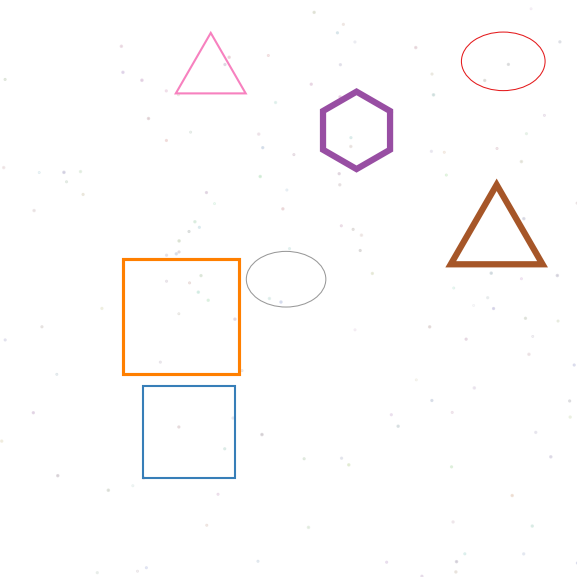[{"shape": "oval", "thickness": 0.5, "radius": 0.36, "center": [0.871, 0.893]}, {"shape": "square", "thickness": 1, "radius": 0.4, "center": [0.327, 0.252]}, {"shape": "hexagon", "thickness": 3, "radius": 0.34, "center": [0.617, 0.773]}, {"shape": "square", "thickness": 1.5, "radius": 0.5, "center": [0.314, 0.451]}, {"shape": "triangle", "thickness": 3, "radius": 0.46, "center": [0.86, 0.587]}, {"shape": "triangle", "thickness": 1, "radius": 0.35, "center": [0.365, 0.872]}, {"shape": "oval", "thickness": 0.5, "radius": 0.34, "center": [0.495, 0.516]}]